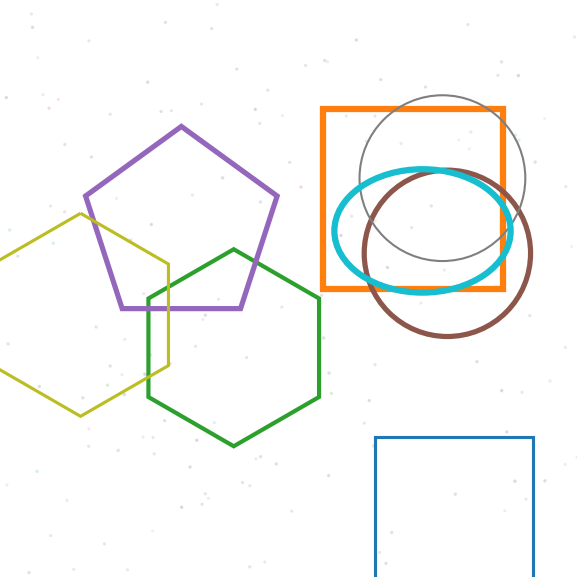[{"shape": "square", "thickness": 1.5, "radius": 0.68, "center": [0.786, 0.105]}, {"shape": "square", "thickness": 3, "radius": 0.78, "center": [0.715, 0.655]}, {"shape": "hexagon", "thickness": 2, "radius": 0.85, "center": [0.405, 0.397]}, {"shape": "pentagon", "thickness": 2.5, "radius": 0.87, "center": [0.314, 0.606]}, {"shape": "circle", "thickness": 2.5, "radius": 0.72, "center": [0.775, 0.56]}, {"shape": "circle", "thickness": 1, "radius": 0.72, "center": [0.766, 0.691]}, {"shape": "hexagon", "thickness": 1.5, "radius": 0.88, "center": [0.139, 0.454]}, {"shape": "oval", "thickness": 3, "radius": 0.76, "center": [0.732, 0.599]}]